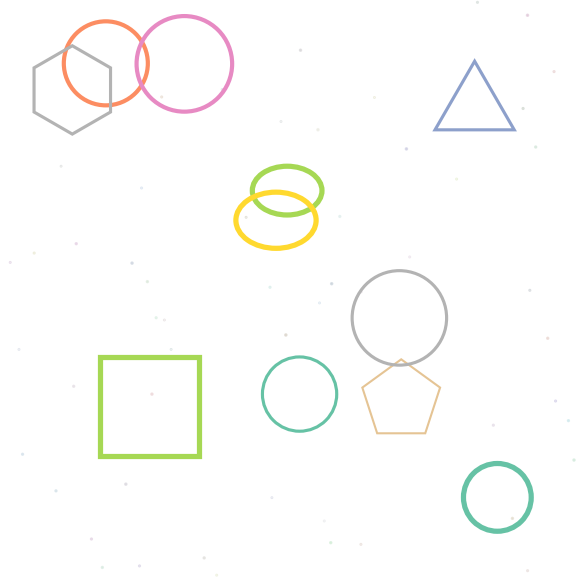[{"shape": "circle", "thickness": 2.5, "radius": 0.29, "center": [0.861, 0.138]}, {"shape": "circle", "thickness": 1.5, "radius": 0.32, "center": [0.519, 0.317]}, {"shape": "circle", "thickness": 2, "radius": 0.36, "center": [0.183, 0.889]}, {"shape": "triangle", "thickness": 1.5, "radius": 0.4, "center": [0.822, 0.814]}, {"shape": "circle", "thickness": 2, "radius": 0.41, "center": [0.319, 0.889]}, {"shape": "square", "thickness": 2.5, "radius": 0.43, "center": [0.258, 0.296]}, {"shape": "oval", "thickness": 2.5, "radius": 0.3, "center": [0.497, 0.669]}, {"shape": "oval", "thickness": 2.5, "radius": 0.35, "center": [0.478, 0.618]}, {"shape": "pentagon", "thickness": 1, "radius": 0.35, "center": [0.695, 0.306]}, {"shape": "circle", "thickness": 1.5, "radius": 0.41, "center": [0.692, 0.449]}, {"shape": "hexagon", "thickness": 1.5, "radius": 0.38, "center": [0.125, 0.843]}]